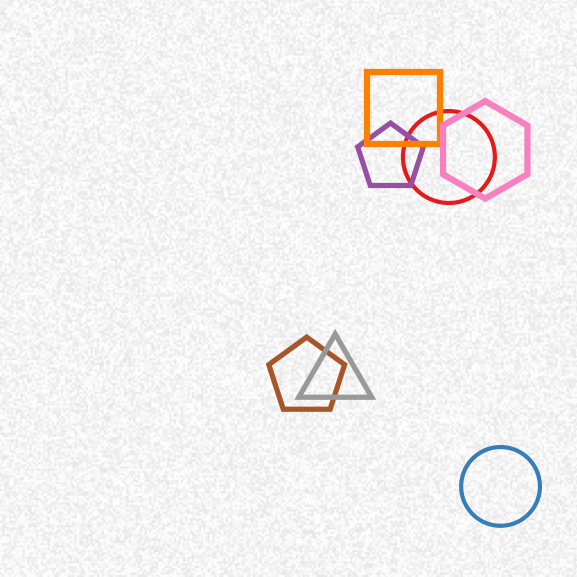[{"shape": "circle", "thickness": 2, "radius": 0.4, "center": [0.777, 0.727]}, {"shape": "circle", "thickness": 2, "radius": 0.34, "center": [0.867, 0.157]}, {"shape": "pentagon", "thickness": 2.5, "radius": 0.3, "center": [0.676, 0.726]}, {"shape": "square", "thickness": 3, "radius": 0.31, "center": [0.699, 0.812]}, {"shape": "pentagon", "thickness": 2.5, "radius": 0.35, "center": [0.531, 0.346]}, {"shape": "hexagon", "thickness": 3, "radius": 0.42, "center": [0.84, 0.74]}, {"shape": "triangle", "thickness": 2.5, "radius": 0.36, "center": [0.58, 0.348]}]